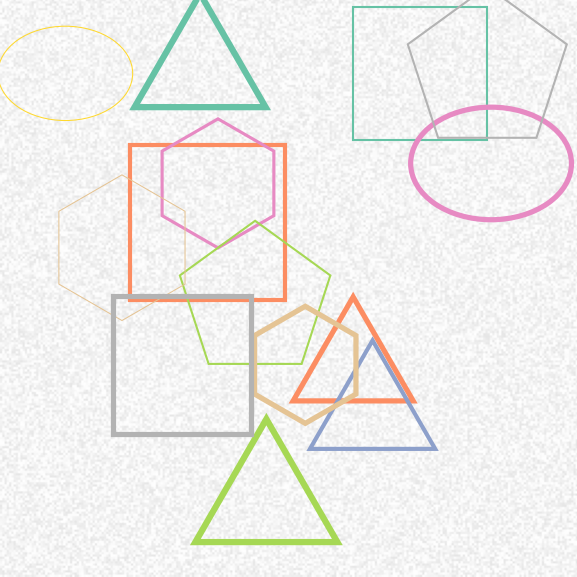[{"shape": "triangle", "thickness": 3, "radius": 0.65, "center": [0.346, 0.879]}, {"shape": "square", "thickness": 1, "radius": 0.58, "center": [0.727, 0.871]}, {"shape": "square", "thickness": 2, "radius": 0.67, "center": [0.36, 0.614]}, {"shape": "triangle", "thickness": 2.5, "radius": 0.6, "center": [0.612, 0.365]}, {"shape": "triangle", "thickness": 2, "radius": 0.63, "center": [0.645, 0.284]}, {"shape": "hexagon", "thickness": 1.5, "radius": 0.56, "center": [0.377, 0.682]}, {"shape": "oval", "thickness": 2.5, "radius": 0.7, "center": [0.85, 0.716]}, {"shape": "pentagon", "thickness": 1, "radius": 0.69, "center": [0.442, 0.48]}, {"shape": "triangle", "thickness": 3, "radius": 0.71, "center": [0.461, 0.131]}, {"shape": "oval", "thickness": 0.5, "radius": 0.58, "center": [0.113, 0.872]}, {"shape": "hexagon", "thickness": 0.5, "radius": 0.63, "center": [0.211, 0.57]}, {"shape": "hexagon", "thickness": 2.5, "radius": 0.51, "center": [0.529, 0.367]}, {"shape": "square", "thickness": 2.5, "radius": 0.6, "center": [0.315, 0.368]}, {"shape": "pentagon", "thickness": 1, "radius": 0.72, "center": [0.844, 0.878]}]